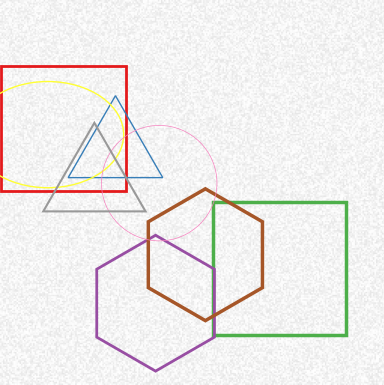[{"shape": "square", "thickness": 2, "radius": 0.81, "center": [0.166, 0.666]}, {"shape": "triangle", "thickness": 1, "radius": 0.71, "center": [0.3, 0.61]}, {"shape": "square", "thickness": 2.5, "radius": 0.86, "center": [0.726, 0.303]}, {"shape": "hexagon", "thickness": 2, "radius": 0.88, "center": [0.404, 0.213]}, {"shape": "oval", "thickness": 1, "radius": 0.99, "center": [0.124, 0.65]}, {"shape": "hexagon", "thickness": 2.5, "radius": 0.86, "center": [0.533, 0.338]}, {"shape": "circle", "thickness": 0.5, "radius": 0.75, "center": [0.414, 0.524]}, {"shape": "triangle", "thickness": 1.5, "radius": 0.77, "center": [0.245, 0.528]}]